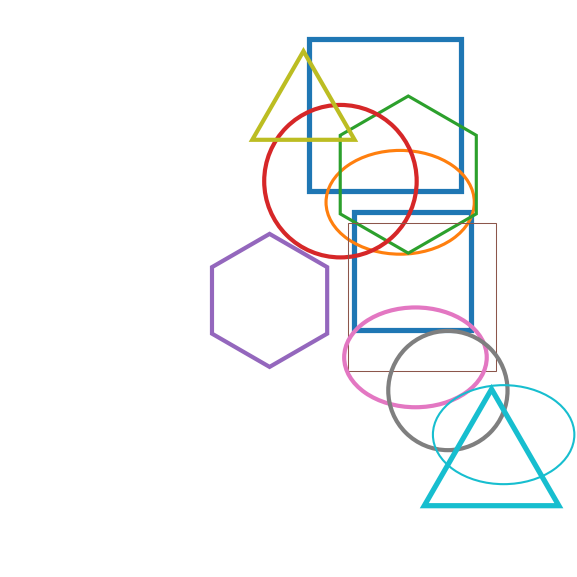[{"shape": "square", "thickness": 2.5, "radius": 0.51, "center": [0.715, 0.53]}, {"shape": "square", "thickness": 2.5, "radius": 0.66, "center": [0.667, 0.8]}, {"shape": "oval", "thickness": 1.5, "radius": 0.64, "center": [0.693, 0.649]}, {"shape": "hexagon", "thickness": 1.5, "radius": 0.68, "center": [0.707, 0.697]}, {"shape": "circle", "thickness": 2, "radius": 0.66, "center": [0.59, 0.685]}, {"shape": "hexagon", "thickness": 2, "radius": 0.58, "center": [0.467, 0.479]}, {"shape": "square", "thickness": 0.5, "radius": 0.64, "center": [0.73, 0.485]}, {"shape": "oval", "thickness": 2, "radius": 0.62, "center": [0.719, 0.38]}, {"shape": "circle", "thickness": 2, "radius": 0.52, "center": [0.776, 0.323]}, {"shape": "triangle", "thickness": 2, "radius": 0.51, "center": [0.525, 0.808]}, {"shape": "triangle", "thickness": 2.5, "radius": 0.67, "center": [0.851, 0.191]}, {"shape": "oval", "thickness": 1, "radius": 0.61, "center": [0.872, 0.246]}]